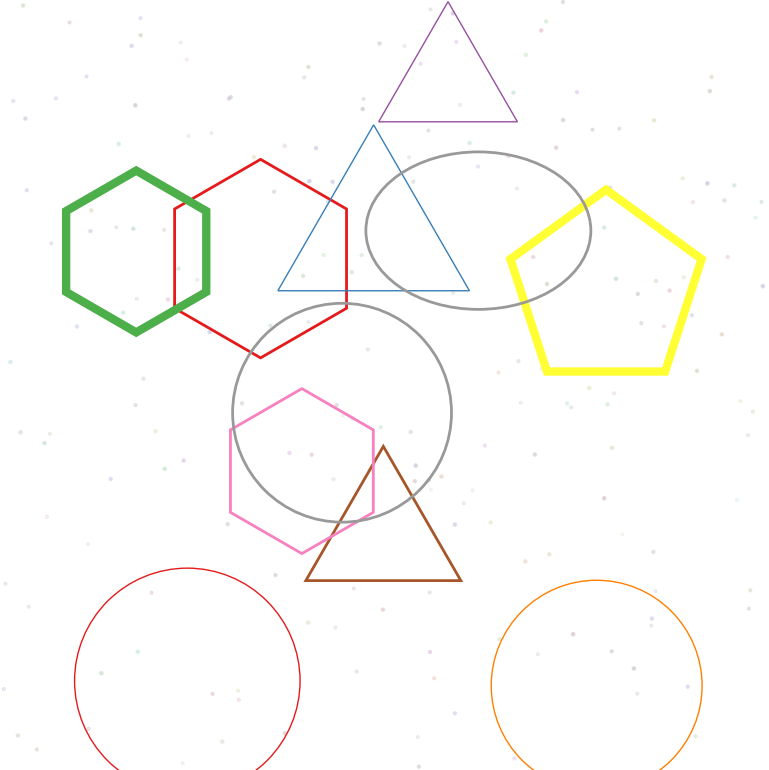[{"shape": "hexagon", "thickness": 1, "radius": 0.64, "center": [0.338, 0.664]}, {"shape": "circle", "thickness": 0.5, "radius": 0.73, "center": [0.243, 0.116]}, {"shape": "triangle", "thickness": 0.5, "radius": 0.72, "center": [0.485, 0.694]}, {"shape": "hexagon", "thickness": 3, "radius": 0.53, "center": [0.177, 0.673]}, {"shape": "triangle", "thickness": 0.5, "radius": 0.52, "center": [0.582, 0.894]}, {"shape": "circle", "thickness": 0.5, "radius": 0.68, "center": [0.775, 0.109]}, {"shape": "pentagon", "thickness": 3, "radius": 0.65, "center": [0.787, 0.623]}, {"shape": "triangle", "thickness": 1, "radius": 0.58, "center": [0.498, 0.304]}, {"shape": "hexagon", "thickness": 1, "radius": 0.54, "center": [0.392, 0.388]}, {"shape": "oval", "thickness": 1, "radius": 0.73, "center": [0.621, 0.7]}, {"shape": "circle", "thickness": 1, "radius": 0.71, "center": [0.444, 0.464]}]